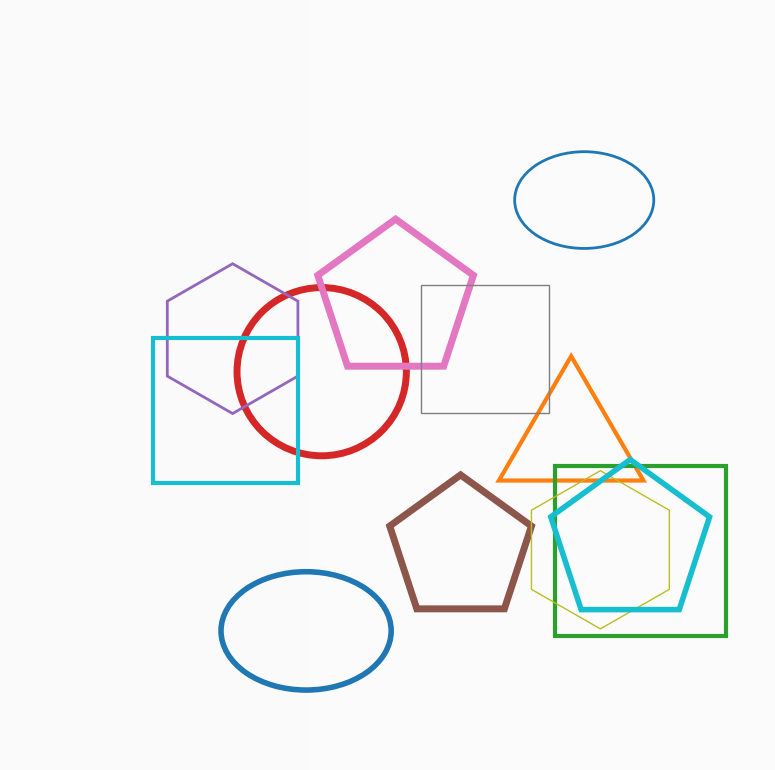[{"shape": "oval", "thickness": 2, "radius": 0.55, "center": [0.395, 0.181]}, {"shape": "oval", "thickness": 1, "radius": 0.45, "center": [0.754, 0.74]}, {"shape": "triangle", "thickness": 1.5, "radius": 0.54, "center": [0.737, 0.43]}, {"shape": "square", "thickness": 1.5, "radius": 0.55, "center": [0.826, 0.285]}, {"shape": "circle", "thickness": 2.5, "radius": 0.55, "center": [0.415, 0.517]}, {"shape": "hexagon", "thickness": 1, "radius": 0.49, "center": [0.3, 0.56]}, {"shape": "pentagon", "thickness": 2.5, "radius": 0.48, "center": [0.594, 0.287]}, {"shape": "pentagon", "thickness": 2.5, "radius": 0.53, "center": [0.51, 0.61]}, {"shape": "square", "thickness": 0.5, "radius": 0.41, "center": [0.626, 0.547]}, {"shape": "hexagon", "thickness": 0.5, "radius": 0.51, "center": [0.775, 0.286]}, {"shape": "square", "thickness": 1.5, "radius": 0.47, "center": [0.291, 0.467]}, {"shape": "pentagon", "thickness": 2, "radius": 0.54, "center": [0.813, 0.295]}]